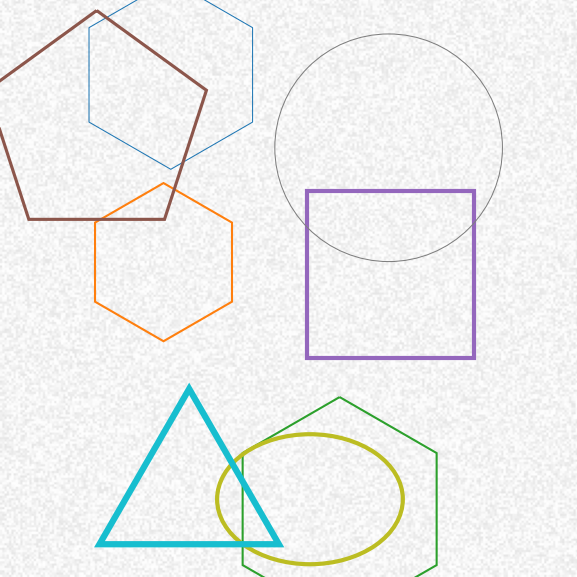[{"shape": "hexagon", "thickness": 0.5, "radius": 0.82, "center": [0.296, 0.869]}, {"shape": "hexagon", "thickness": 1, "radius": 0.68, "center": [0.283, 0.545]}, {"shape": "hexagon", "thickness": 1, "radius": 0.97, "center": [0.588, 0.118]}, {"shape": "square", "thickness": 2, "radius": 0.72, "center": [0.676, 0.524]}, {"shape": "pentagon", "thickness": 1.5, "radius": 1.0, "center": [0.167, 0.781]}, {"shape": "circle", "thickness": 0.5, "radius": 0.99, "center": [0.673, 0.743]}, {"shape": "oval", "thickness": 2, "radius": 0.8, "center": [0.537, 0.135]}, {"shape": "triangle", "thickness": 3, "radius": 0.9, "center": [0.328, 0.146]}]